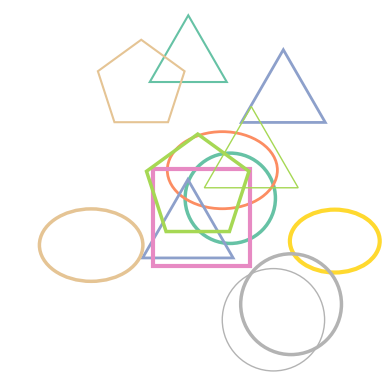[{"shape": "triangle", "thickness": 1.5, "radius": 0.58, "center": [0.489, 0.845]}, {"shape": "circle", "thickness": 2.5, "radius": 0.59, "center": [0.598, 0.485]}, {"shape": "oval", "thickness": 2, "radius": 0.71, "center": [0.578, 0.558]}, {"shape": "triangle", "thickness": 2, "radius": 0.63, "center": [0.736, 0.745]}, {"shape": "triangle", "thickness": 2, "radius": 0.68, "center": [0.488, 0.398]}, {"shape": "square", "thickness": 3, "radius": 0.63, "center": [0.524, 0.436]}, {"shape": "triangle", "thickness": 1, "radius": 0.7, "center": [0.653, 0.583]}, {"shape": "pentagon", "thickness": 2.5, "radius": 0.7, "center": [0.514, 0.512]}, {"shape": "oval", "thickness": 3, "radius": 0.58, "center": [0.87, 0.374]}, {"shape": "oval", "thickness": 2.5, "radius": 0.67, "center": [0.237, 0.363]}, {"shape": "pentagon", "thickness": 1.5, "radius": 0.59, "center": [0.367, 0.778]}, {"shape": "circle", "thickness": 1, "radius": 0.66, "center": [0.71, 0.169]}, {"shape": "circle", "thickness": 2.5, "radius": 0.65, "center": [0.756, 0.21]}]